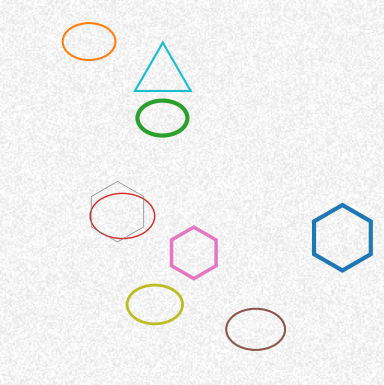[{"shape": "hexagon", "thickness": 3, "radius": 0.43, "center": [0.889, 0.382]}, {"shape": "oval", "thickness": 1.5, "radius": 0.34, "center": [0.231, 0.892]}, {"shape": "oval", "thickness": 3, "radius": 0.32, "center": [0.422, 0.693]}, {"shape": "oval", "thickness": 1, "radius": 0.42, "center": [0.318, 0.439]}, {"shape": "oval", "thickness": 1.5, "radius": 0.38, "center": [0.664, 0.145]}, {"shape": "hexagon", "thickness": 2.5, "radius": 0.33, "center": [0.503, 0.343]}, {"shape": "hexagon", "thickness": 0.5, "radius": 0.39, "center": [0.305, 0.45]}, {"shape": "oval", "thickness": 2, "radius": 0.36, "center": [0.402, 0.209]}, {"shape": "triangle", "thickness": 1.5, "radius": 0.42, "center": [0.423, 0.806]}]